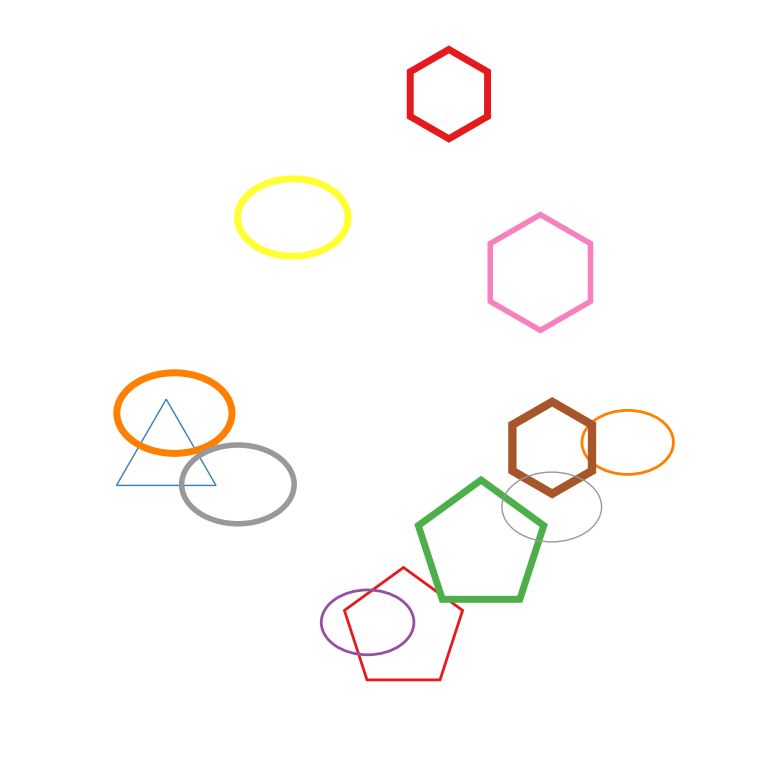[{"shape": "hexagon", "thickness": 2.5, "radius": 0.29, "center": [0.583, 0.878]}, {"shape": "pentagon", "thickness": 1, "radius": 0.4, "center": [0.524, 0.182]}, {"shape": "triangle", "thickness": 0.5, "radius": 0.37, "center": [0.216, 0.407]}, {"shape": "pentagon", "thickness": 2.5, "radius": 0.43, "center": [0.625, 0.291]}, {"shape": "oval", "thickness": 1, "radius": 0.3, "center": [0.477, 0.192]}, {"shape": "oval", "thickness": 2.5, "radius": 0.37, "center": [0.226, 0.464]}, {"shape": "oval", "thickness": 1, "radius": 0.3, "center": [0.815, 0.425]}, {"shape": "oval", "thickness": 2.5, "radius": 0.36, "center": [0.38, 0.717]}, {"shape": "hexagon", "thickness": 3, "radius": 0.3, "center": [0.717, 0.418]}, {"shape": "hexagon", "thickness": 2, "radius": 0.38, "center": [0.702, 0.646]}, {"shape": "oval", "thickness": 2, "radius": 0.37, "center": [0.309, 0.371]}, {"shape": "oval", "thickness": 0.5, "radius": 0.32, "center": [0.717, 0.342]}]